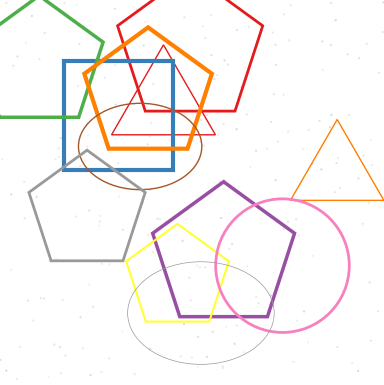[{"shape": "triangle", "thickness": 1, "radius": 0.78, "center": [0.425, 0.728]}, {"shape": "pentagon", "thickness": 2, "radius": 0.99, "center": [0.494, 0.872]}, {"shape": "square", "thickness": 3, "radius": 0.7, "center": [0.308, 0.7]}, {"shape": "pentagon", "thickness": 2.5, "radius": 0.87, "center": [0.102, 0.837]}, {"shape": "pentagon", "thickness": 2.5, "radius": 0.97, "center": [0.581, 0.334]}, {"shape": "pentagon", "thickness": 3, "radius": 0.87, "center": [0.385, 0.755]}, {"shape": "triangle", "thickness": 1, "radius": 0.7, "center": [0.876, 0.55]}, {"shape": "pentagon", "thickness": 1.5, "radius": 0.7, "center": [0.461, 0.278]}, {"shape": "oval", "thickness": 1, "radius": 0.8, "center": [0.364, 0.62]}, {"shape": "circle", "thickness": 2, "radius": 0.87, "center": [0.734, 0.31]}, {"shape": "pentagon", "thickness": 2, "radius": 0.79, "center": [0.226, 0.451]}, {"shape": "oval", "thickness": 0.5, "radius": 0.95, "center": [0.522, 0.187]}]